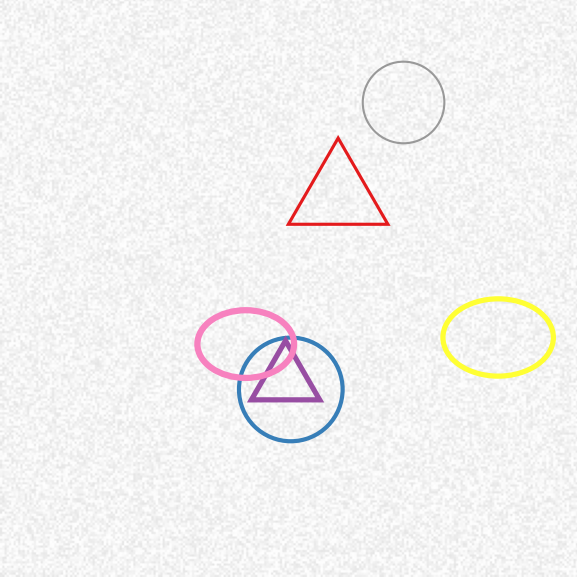[{"shape": "triangle", "thickness": 1.5, "radius": 0.5, "center": [0.586, 0.661]}, {"shape": "circle", "thickness": 2, "radius": 0.45, "center": [0.504, 0.325]}, {"shape": "triangle", "thickness": 2.5, "radius": 0.34, "center": [0.494, 0.341]}, {"shape": "oval", "thickness": 2.5, "radius": 0.48, "center": [0.863, 0.415]}, {"shape": "oval", "thickness": 3, "radius": 0.42, "center": [0.426, 0.403]}, {"shape": "circle", "thickness": 1, "radius": 0.35, "center": [0.699, 0.822]}]